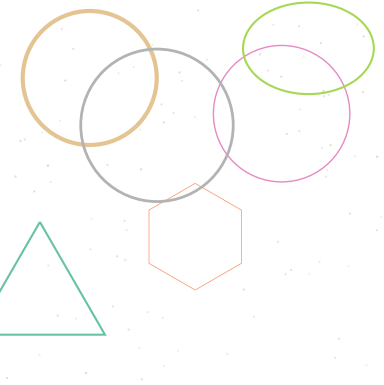[{"shape": "triangle", "thickness": 1.5, "radius": 0.98, "center": [0.104, 0.228]}, {"shape": "hexagon", "thickness": 0.5, "radius": 0.69, "center": [0.507, 0.385]}, {"shape": "circle", "thickness": 1, "radius": 0.89, "center": [0.731, 0.705]}, {"shape": "oval", "thickness": 1.5, "radius": 0.85, "center": [0.801, 0.874]}, {"shape": "circle", "thickness": 3, "radius": 0.87, "center": [0.233, 0.797]}, {"shape": "circle", "thickness": 2, "radius": 0.99, "center": [0.408, 0.674]}]